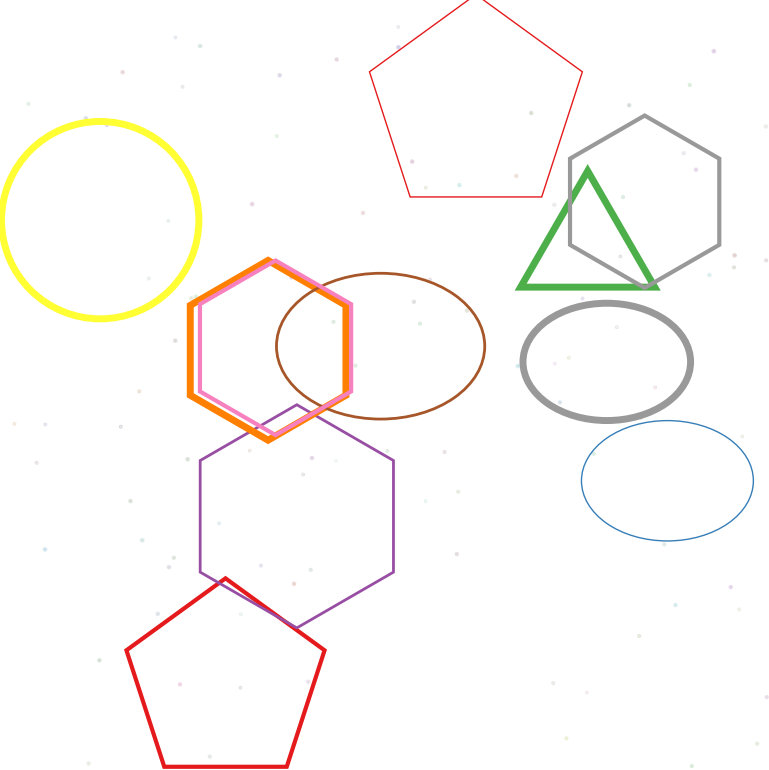[{"shape": "pentagon", "thickness": 1.5, "radius": 0.68, "center": [0.293, 0.114]}, {"shape": "pentagon", "thickness": 0.5, "radius": 0.73, "center": [0.618, 0.862]}, {"shape": "oval", "thickness": 0.5, "radius": 0.56, "center": [0.867, 0.376]}, {"shape": "triangle", "thickness": 2.5, "radius": 0.5, "center": [0.763, 0.677]}, {"shape": "hexagon", "thickness": 1, "radius": 0.72, "center": [0.385, 0.329]}, {"shape": "hexagon", "thickness": 2.5, "radius": 0.58, "center": [0.348, 0.545]}, {"shape": "circle", "thickness": 2.5, "radius": 0.64, "center": [0.13, 0.714]}, {"shape": "oval", "thickness": 1, "radius": 0.68, "center": [0.494, 0.55]}, {"shape": "hexagon", "thickness": 1.5, "radius": 0.57, "center": [0.358, 0.548]}, {"shape": "oval", "thickness": 2.5, "radius": 0.54, "center": [0.788, 0.53]}, {"shape": "hexagon", "thickness": 1.5, "radius": 0.56, "center": [0.837, 0.738]}]